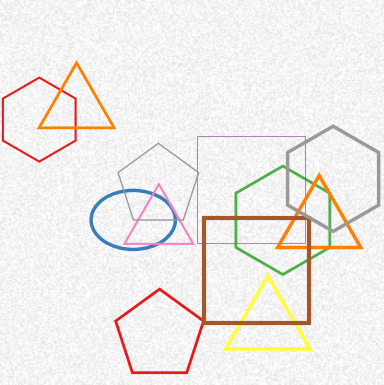[{"shape": "hexagon", "thickness": 1.5, "radius": 0.55, "center": [0.102, 0.689]}, {"shape": "pentagon", "thickness": 2, "radius": 0.6, "center": [0.415, 0.129]}, {"shape": "oval", "thickness": 2.5, "radius": 0.55, "center": [0.346, 0.429]}, {"shape": "hexagon", "thickness": 2, "radius": 0.7, "center": [0.735, 0.428]}, {"shape": "square", "thickness": 0.5, "radius": 0.7, "center": [0.651, 0.508]}, {"shape": "triangle", "thickness": 2.5, "radius": 0.62, "center": [0.829, 0.42]}, {"shape": "triangle", "thickness": 2, "radius": 0.56, "center": [0.199, 0.724]}, {"shape": "triangle", "thickness": 2.5, "radius": 0.63, "center": [0.696, 0.157]}, {"shape": "square", "thickness": 3, "radius": 0.68, "center": [0.666, 0.297]}, {"shape": "triangle", "thickness": 1.5, "radius": 0.52, "center": [0.413, 0.418]}, {"shape": "pentagon", "thickness": 1, "radius": 0.55, "center": [0.411, 0.518]}, {"shape": "hexagon", "thickness": 2.5, "radius": 0.68, "center": [0.865, 0.536]}]